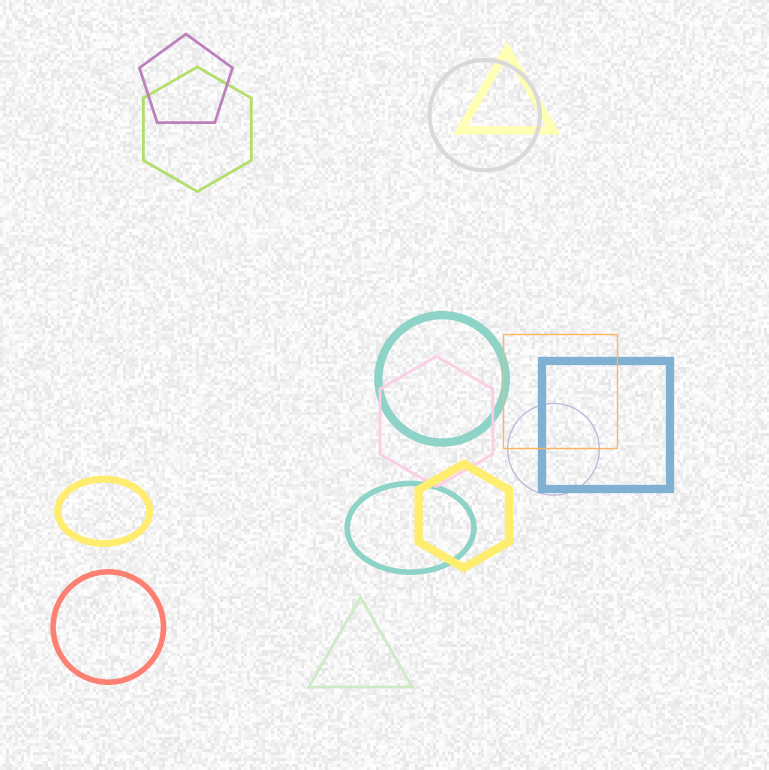[{"shape": "oval", "thickness": 2, "radius": 0.41, "center": [0.533, 0.315]}, {"shape": "circle", "thickness": 3, "radius": 0.41, "center": [0.574, 0.508]}, {"shape": "triangle", "thickness": 3, "radius": 0.35, "center": [0.658, 0.866]}, {"shape": "circle", "thickness": 0.5, "radius": 0.3, "center": [0.719, 0.417]}, {"shape": "circle", "thickness": 2, "radius": 0.36, "center": [0.141, 0.186]}, {"shape": "square", "thickness": 3, "radius": 0.42, "center": [0.787, 0.448]}, {"shape": "square", "thickness": 0.5, "radius": 0.37, "center": [0.727, 0.492]}, {"shape": "hexagon", "thickness": 1, "radius": 0.4, "center": [0.256, 0.832]}, {"shape": "hexagon", "thickness": 1, "radius": 0.42, "center": [0.567, 0.453]}, {"shape": "circle", "thickness": 1.5, "radius": 0.36, "center": [0.629, 0.85]}, {"shape": "pentagon", "thickness": 1, "radius": 0.32, "center": [0.242, 0.892]}, {"shape": "triangle", "thickness": 1, "radius": 0.39, "center": [0.468, 0.147]}, {"shape": "hexagon", "thickness": 3, "radius": 0.34, "center": [0.602, 0.33]}, {"shape": "oval", "thickness": 2.5, "radius": 0.3, "center": [0.135, 0.336]}]